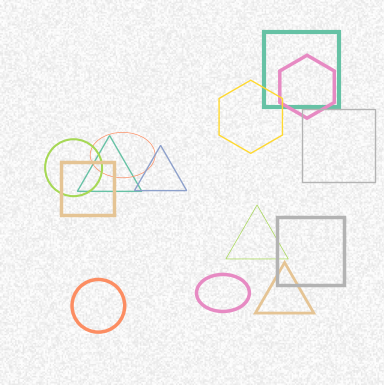[{"shape": "square", "thickness": 3, "radius": 0.49, "center": [0.784, 0.82]}, {"shape": "triangle", "thickness": 1, "radius": 0.48, "center": [0.285, 0.551]}, {"shape": "circle", "thickness": 2.5, "radius": 0.34, "center": [0.256, 0.206]}, {"shape": "oval", "thickness": 0.5, "radius": 0.42, "center": [0.319, 0.597]}, {"shape": "triangle", "thickness": 1, "radius": 0.39, "center": [0.417, 0.544]}, {"shape": "hexagon", "thickness": 2.5, "radius": 0.41, "center": [0.798, 0.775]}, {"shape": "oval", "thickness": 2.5, "radius": 0.34, "center": [0.579, 0.239]}, {"shape": "circle", "thickness": 1.5, "radius": 0.37, "center": [0.191, 0.564]}, {"shape": "triangle", "thickness": 0.5, "radius": 0.47, "center": [0.668, 0.374]}, {"shape": "hexagon", "thickness": 1, "radius": 0.48, "center": [0.651, 0.697]}, {"shape": "triangle", "thickness": 2, "radius": 0.44, "center": [0.739, 0.231]}, {"shape": "square", "thickness": 2.5, "radius": 0.34, "center": [0.228, 0.511]}, {"shape": "square", "thickness": 2.5, "radius": 0.44, "center": [0.807, 0.348]}, {"shape": "square", "thickness": 1, "radius": 0.48, "center": [0.879, 0.622]}]